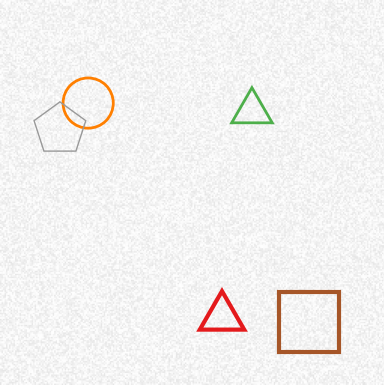[{"shape": "triangle", "thickness": 3, "radius": 0.33, "center": [0.577, 0.177]}, {"shape": "triangle", "thickness": 2, "radius": 0.3, "center": [0.654, 0.711]}, {"shape": "circle", "thickness": 2, "radius": 0.33, "center": [0.229, 0.732]}, {"shape": "square", "thickness": 3, "radius": 0.39, "center": [0.803, 0.163]}, {"shape": "pentagon", "thickness": 1, "radius": 0.35, "center": [0.156, 0.665]}]